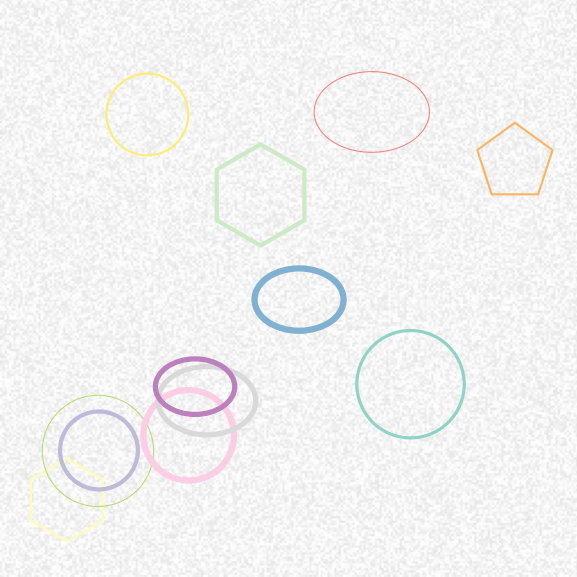[{"shape": "circle", "thickness": 1.5, "radius": 0.46, "center": [0.711, 0.334]}, {"shape": "hexagon", "thickness": 1, "radius": 0.36, "center": [0.116, 0.133]}, {"shape": "circle", "thickness": 2, "radius": 0.34, "center": [0.171, 0.219]}, {"shape": "oval", "thickness": 0.5, "radius": 0.5, "center": [0.644, 0.805]}, {"shape": "oval", "thickness": 3, "radius": 0.39, "center": [0.518, 0.48]}, {"shape": "pentagon", "thickness": 1, "radius": 0.34, "center": [0.892, 0.718]}, {"shape": "circle", "thickness": 0.5, "radius": 0.48, "center": [0.17, 0.218]}, {"shape": "circle", "thickness": 3, "radius": 0.39, "center": [0.327, 0.245]}, {"shape": "oval", "thickness": 2.5, "radius": 0.42, "center": [0.358, 0.305]}, {"shape": "oval", "thickness": 2.5, "radius": 0.34, "center": [0.338, 0.33]}, {"shape": "hexagon", "thickness": 2, "radius": 0.44, "center": [0.451, 0.662]}, {"shape": "circle", "thickness": 1, "radius": 0.35, "center": [0.255, 0.801]}]